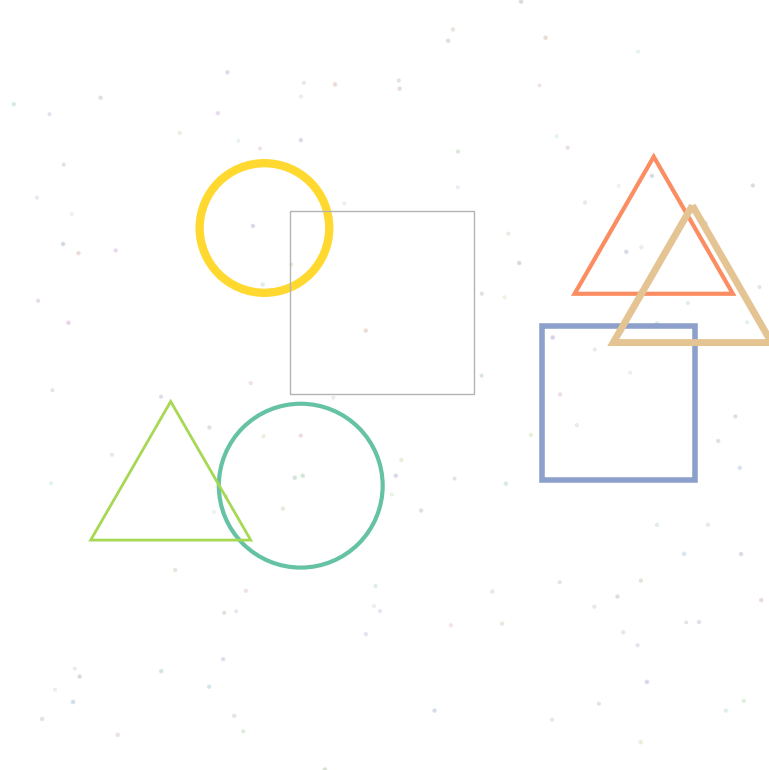[{"shape": "circle", "thickness": 1.5, "radius": 0.53, "center": [0.391, 0.369]}, {"shape": "triangle", "thickness": 1.5, "radius": 0.59, "center": [0.849, 0.678]}, {"shape": "square", "thickness": 2, "radius": 0.5, "center": [0.803, 0.477]}, {"shape": "triangle", "thickness": 1, "radius": 0.6, "center": [0.222, 0.359]}, {"shape": "circle", "thickness": 3, "radius": 0.42, "center": [0.343, 0.704]}, {"shape": "triangle", "thickness": 2.5, "radius": 0.59, "center": [0.899, 0.614]}, {"shape": "square", "thickness": 0.5, "radius": 0.6, "center": [0.496, 0.607]}]